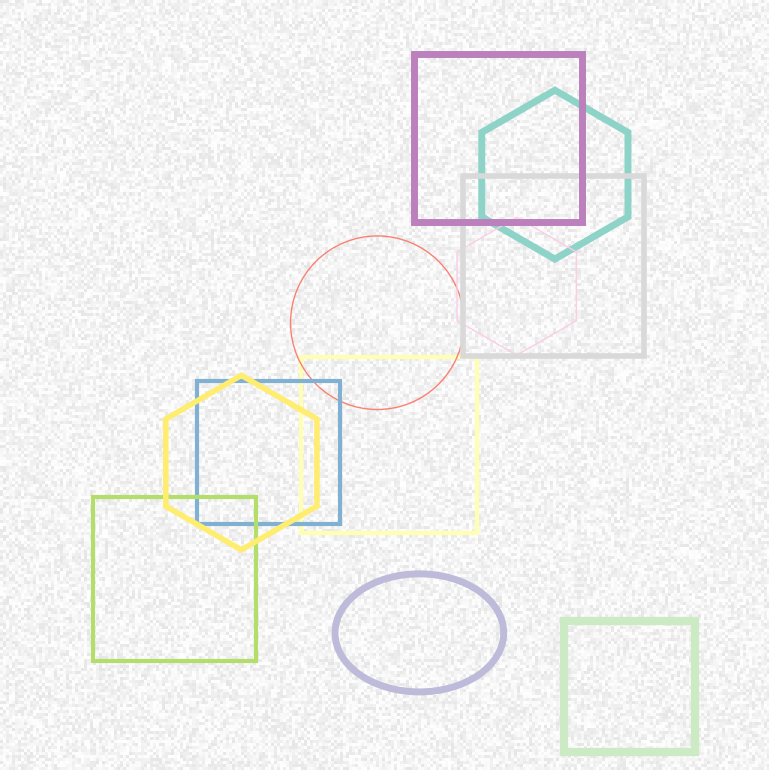[{"shape": "hexagon", "thickness": 2.5, "radius": 0.55, "center": [0.721, 0.773]}, {"shape": "square", "thickness": 1.5, "radius": 0.57, "center": [0.505, 0.422]}, {"shape": "oval", "thickness": 2.5, "radius": 0.55, "center": [0.545, 0.178]}, {"shape": "circle", "thickness": 0.5, "radius": 0.56, "center": [0.49, 0.581]}, {"shape": "square", "thickness": 1.5, "radius": 0.46, "center": [0.348, 0.412]}, {"shape": "square", "thickness": 1.5, "radius": 0.53, "center": [0.227, 0.248]}, {"shape": "hexagon", "thickness": 0.5, "radius": 0.45, "center": [0.671, 0.628]}, {"shape": "square", "thickness": 2, "radius": 0.59, "center": [0.719, 0.655]}, {"shape": "square", "thickness": 2.5, "radius": 0.54, "center": [0.647, 0.82]}, {"shape": "square", "thickness": 3, "radius": 0.43, "center": [0.818, 0.108]}, {"shape": "hexagon", "thickness": 2, "radius": 0.57, "center": [0.313, 0.399]}]